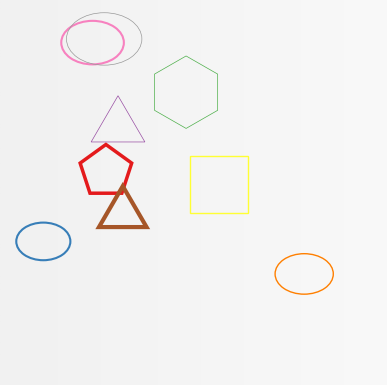[{"shape": "pentagon", "thickness": 2.5, "radius": 0.35, "center": [0.273, 0.555]}, {"shape": "oval", "thickness": 1.5, "radius": 0.35, "center": [0.112, 0.373]}, {"shape": "hexagon", "thickness": 0.5, "radius": 0.47, "center": [0.48, 0.761]}, {"shape": "triangle", "thickness": 0.5, "radius": 0.4, "center": [0.305, 0.671]}, {"shape": "oval", "thickness": 1, "radius": 0.38, "center": [0.785, 0.288]}, {"shape": "square", "thickness": 1, "radius": 0.37, "center": [0.565, 0.521]}, {"shape": "triangle", "thickness": 3, "radius": 0.35, "center": [0.317, 0.446]}, {"shape": "oval", "thickness": 1.5, "radius": 0.4, "center": [0.239, 0.889]}, {"shape": "oval", "thickness": 0.5, "radius": 0.49, "center": [0.269, 0.899]}]